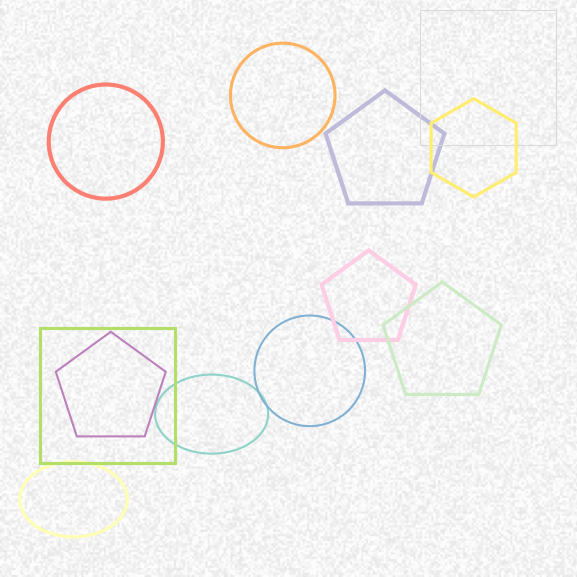[{"shape": "oval", "thickness": 1, "radius": 0.49, "center": [0.366, 0.282]}, {"shape": "oval", "thickness": 1.5, "radius": 0.47, "center": [0.127, 0.135]}, {"shape": "pentagon", "thickness": 2, "radius": 0.54, "center": [0.667, 0.734]}, {"shape": "circle", "thickness": 2, "radius": 0.49, "center": [0.183, 0.754]}, {"shape": "circle", "thickness": 1, "radius": 0.48, "center": [0.536, 0.357]}, {"shape": "circle", "thickness": 1.5, "radius": 0.45, "center": [0.49, 0.834]}, {"shape": "square", "thickness": 1.5, "radius": 0.59, "center": [0.186, 0.314]}, {"shape": "pentagon", "thickness": 2, "radius": 0.43, "center": [0.638, 0.48]}, {"shape": "square", "thickness": 0.5, "radius": 0.59, "center": [0.845, 0.865]}, {"shape": "pentagon", "thickness": 1, "radius": 0.5, "center": [0.192, 0.324]}, {"shape": "pentagon", "thickness": 1.5, "radius": 0.54, "center": [0.766, 0.403]}, {"shape": "hexagon", "thickness": 1.5, "radius": 0.43, "center": [0.82, 0.743]}]